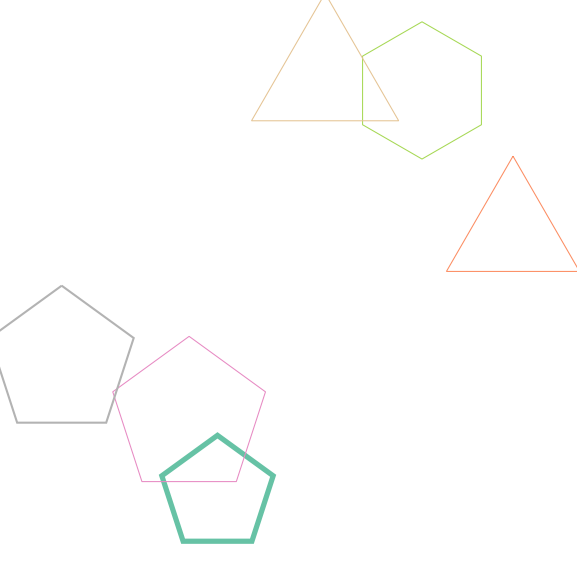[{"shape": "pentagon", "thickness": 2.5, "radius": 0.51, "center": [0.377, 0.144]}, {"shape": "triangle", "thickness": 0.5, "radius": 0.67, "center": [0.888, 0.596]}, {"shape": "pentagon", "thickness": 0.5, "radius": 0.7, "center": [0.327, 0.278]}, {"shape": "hexagon", "thickness": 0.5, "radius": 0.59, "center": [0.731, 0.843]}, {"shape": "triangle", "thickness": 0.5, "radius": 0.74, "center": [0.563, 0.864]}, {"shape": "pentagon", "thickness": 1, "radius": 0.66, "center": [0.107, 0.373]}]